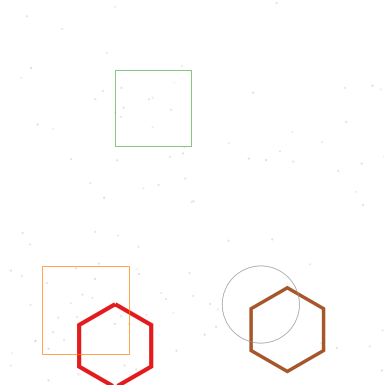[{"shape": "hexagon", "thickness": 3, "radius": 0.54, "center": [0.299, 0.102]}, {"shape": "square", "thickness": 0.5, "radius": 0.49, "center": [0.398, 0.719]}, {"shape": "square", "thickness": 0.5, "radius": 0.57, "center": [0.221, 0.195]}, {"shape": "hexagon", "thickness": 2.5, "radius": 0.54, "center": [0.746, 0.144]}, {"shape": "circle", "thickness": 0.5, "radius": 0.5, "center": [0.678, 0.209]}]